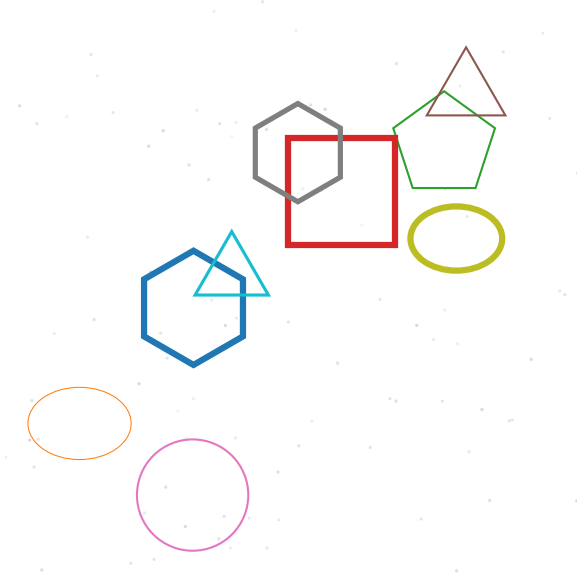[{"shape": "hexagon", "thickness": 3, "radius": 0.49, "center": [0.335, 0.466]}, {"shape": "oval", "thickness": 0.5, "radius": 0.45, "center": [0.138, 0.266]}, {"shape": "pentagon", "thickness": 1, "radius": 0.46, "center": [0.769, 0.748]}, {"shape": "square", "thickness": 3, "radius": 0.47, "center": [0.591, 0.668]}, {"shape": "triangle", "thickness": 1, "radius": 0.39, "center": [0.807, 0.839]}, {"shape": "circle", "thickness": 1, "radius": 0.48, "center": [0.334, 0.142]}, {"shape": "hexagon", "thickness": 2.5, "radius": 0.43, "center": [0.516, 0.735]}, {"shape": "oval", "thickness": 3, "radius": 0.4, "center": [0.79, 0.586]}, {"shape": "triangle", "thickness": 1.5, "radius": 0.37, "center": [0.401, 0.525]}]